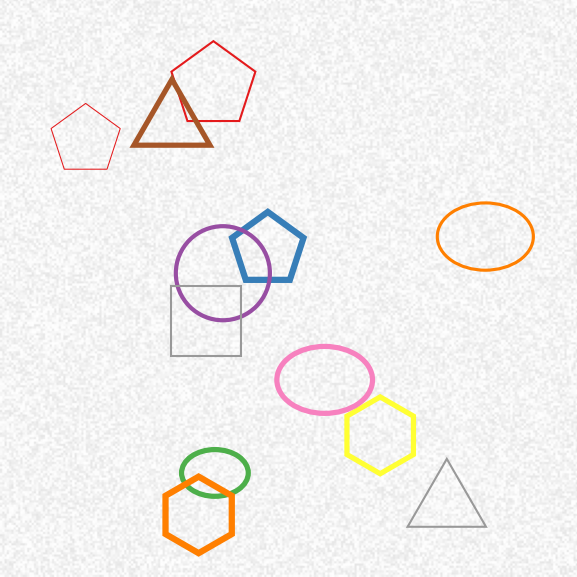[{"shape": "pentagon", "thickness": 0.5, "radius": 0.31, "center": [0.148, 0.757]}, {"shape": "pentagon", "thickness": 1, "radius": 0.38, "center": [0.37, 0.851]}, {"shape": "pentagon", "thickness": 3, "radius": 0.33, "center": [0.464, 0.567]}, {"shape": "oval", "thickness": 2.5, "radius": 0.29, "center": [0.372, 0.18]}, {"shape": "circle", "thickness": 2, "radius": 0.41, "center": [0.386, 0.526]}, {"shape": "hexagon", "thickness": 3, "radius": 0.33, "center": [0.344, 0.108]}, {"shape": "oval", "thickness": 1.5, "radius": 0.42, "center": [0.84, 0.59]}, {"shape": "hexagon", "thickness": 2.5, "radius": 0.33, "center": [0.658, 0.245]}, {"shape": "triangle", "thickness": 2.5, "radius": 0.38, "center": [0.298, 0.786]}, {"shape": "oval", "thickness": 2.5, "radius": 0.41, "center": [0.562, 0.341]}, {"shape": "triangle", "thickness": 1, "radius": 0.39, "center": [0.774, 0.126]}, {"shape": "square", "thickness": 1, "radius": 0.3, "center": [0.357, 0.443]}]